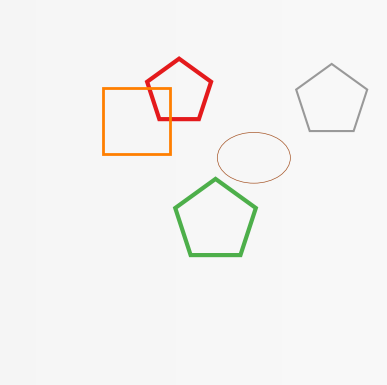[{"shape": "pentagon", "thickness": 3, "radius": 0.43, "center": [0.462, 0.761]}, {"shape": "pentagon", "thickness": 3, "radius": 0.55, "center": [0.556, 0.426]}, {"shape": "square", "thickness": 2, "radius": 0.43, "center": [0.353, 0.686]}, {"shape": "oval", "thickness": 0.5, "radius": 0.47, "center": [0.655, 0.59]}, {"shape": "pentagon", "thickness": 1.5, "radius": 0.48, "center": [0.856, 0.738]}]